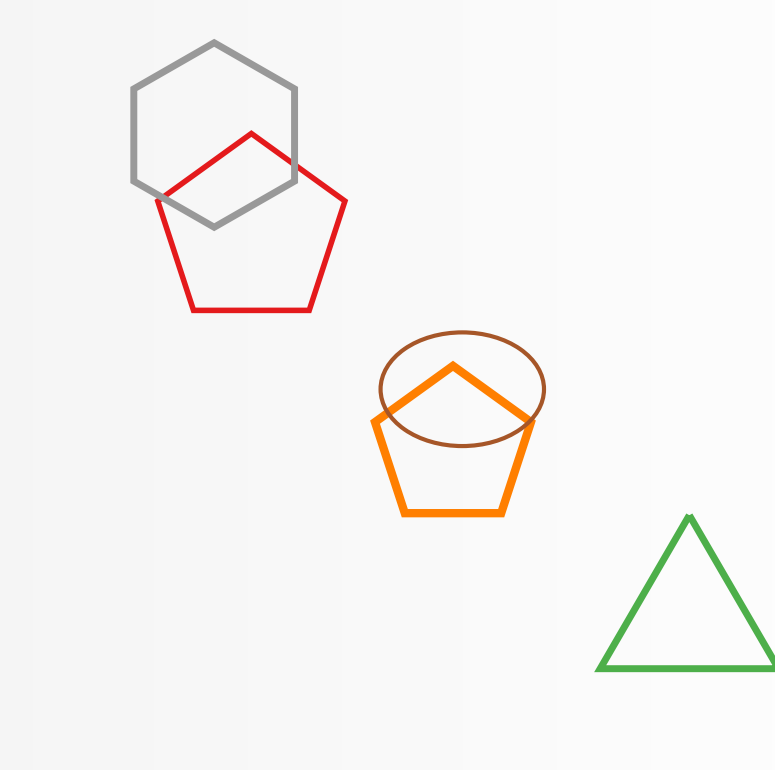[{"shape": "pentagon", "thickness": 2, "radius": 0.63, "center": [0.324, 0.7]}, {"shape": "triangle", "thickness": 2.5, "radius": 0.66, "center": [0.889, 0.198]}, {"shape": "pentagon", "thickness": 3, "radius": 0.53, "center": [0.584, 0.419]}, {"shape": "oval", "thickness": 1.5, "radius": 0.53, "center": [0.596, 0.495]}, {"shape": "hexagon", "thickness": 2.5, "radius": 0.6, "center": [0.276, 0.825]}]